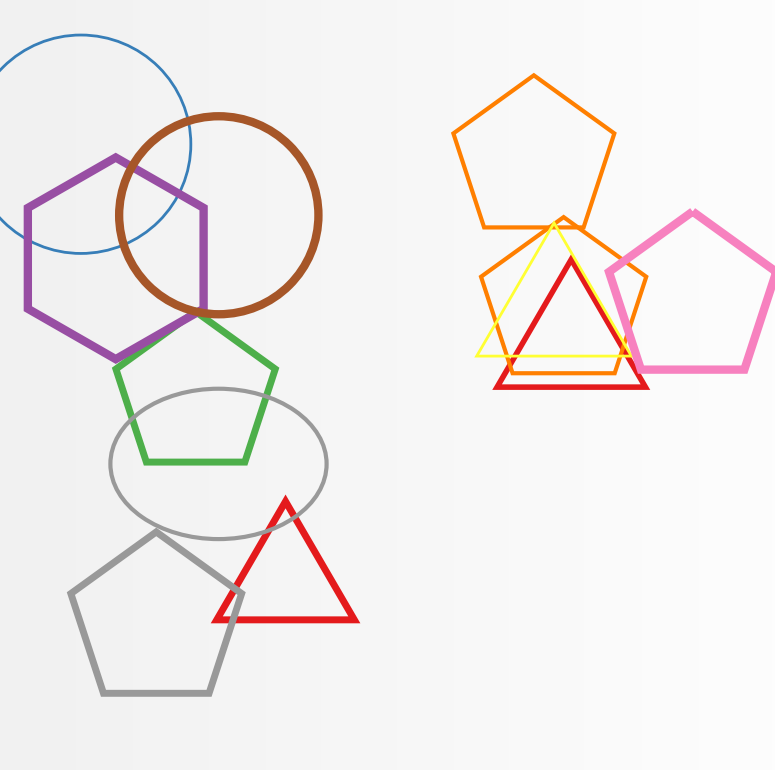[{"shape": "triangle", "thickness": 2, "radius": 0.55, "center": [0.737, 0.553]}, {"shape": "triangle", "thickness": 2.5, "radius": 0.51, "center": [0.368, 0.246]}, {"shape": "circle", "thickness": 1, "radius": 0.71, "center": [0.104, 0.813]}, {"shape": "pentagon", "thickness": 2.5, "radius": 0.54, "center": [0.252, 0.487]}, {"shape": "hexagon", "thickness": 3, "radius": 0.65, "center": [0.149, 0.665]}, {"shape": "pentagon", "thickness": 1.5, "radius": 0.55, "center": [0.689, 0.793]}, {"shape": "pentagon", "thickness": 1.5, "radius": 0.56, "center": [0.727, 0.606]}, {"shape": "triangle", "thickness": 1, "radius": 0.58, "center": [0.715, 0.595]}, {"shape": "circle", "thickness": 3, "radius": 0.64, "center": [0.282, 0.72]}, {"shape": "pentagon", "thickness": 3, "radius": 0.57, "center": [0.894, 0.612]}, {"shape": "pentagon", "thickness": 2.5, "radius": 0.58, "center": [0.202, 0.193]}, {"shape": "oval", "thickness": 1.5, "radius": 0.7, "center": [0.282, 0.398]}]